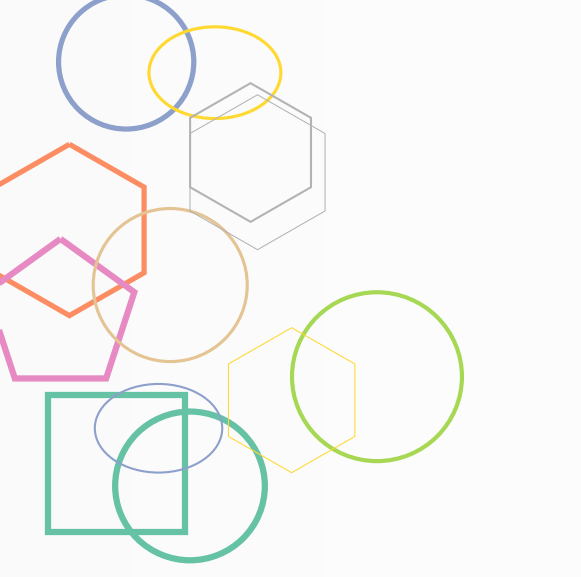[{"shape": "circle", "thickness": 3, "radius": 0.64, "center": [0.327, 0.158]}, {"shape": "square", "thickness": 3, "radius": 0.59, "center": [0.2, 0.196]}, {"shape": "hexagon", "thickness": 2.5, "radius": 0.74, "center": [0.119, 0.601]}, {"shape": "circle", "thickness": 2.5, "radius": 0.58, "center": [0.217, 0.892]}, {"shape": "oval", "thickness": 1, "radius": 0.55, "center": [0.273, 0.258]}, {"shape": "pentagon", "thickness": 3, "radius": 0.67, "center": [0.104, 0.452]}, {"shape": "circle", "thickness": 2, "radius": 0.73, "center": [0.649, 0.347]}, {"shape": "oval", "thickness": 1.5, "radius": 0.57, "center": [0.37, 0.873]}, {"shape": "hexagon", "thickness": 0.5, "radius": 0.63, "center": [0.502, 0.306]}, {"shape": "circle", "thickness": 1.5, "radius": 0.66, "center": [0.293, 0.506]}, {"shape": "hexagon", "thickness": 0.5, "radius": 0.67, "center": [0.443, 0.701]}, {"shape": "hexagon", "thickness": 1, "radius": 0.6, "center": [0.431, 0.735]}]